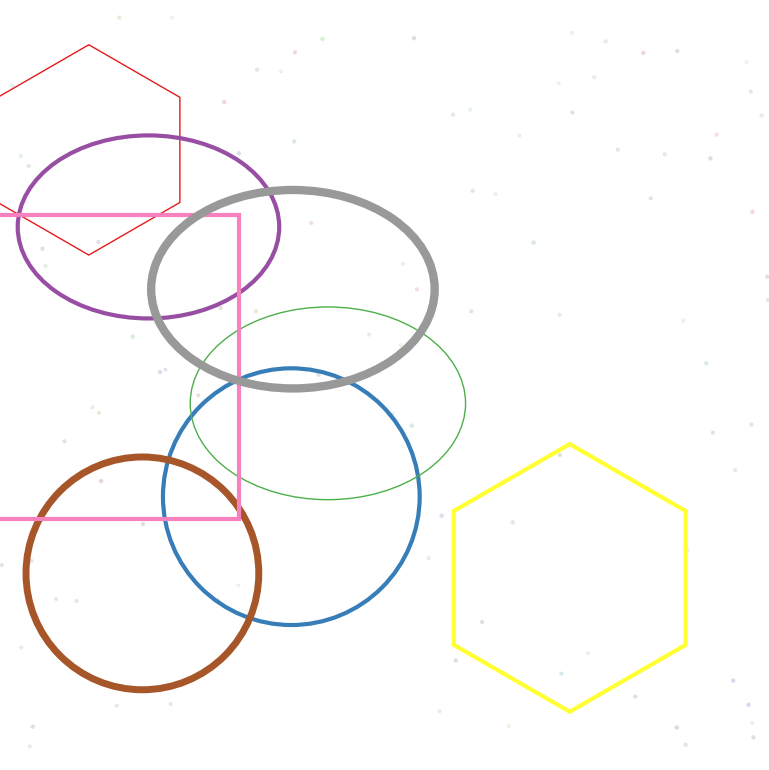[{"shape": "hexagon", "thickness": 0.5, "radius": 0.68, "center": [0.115, 0.805]}, {"shape": "circle", "thickness": 1.5, "radius": 0.83, "center": [0.378, 0.355]}, {"shape": "oval", "thickness": 0.5, "radius": 0.89, "center": [0.426, 0.476]}, {"shape": "oval", "thickness": 1.5, "radius": 0.85, "center": [0.193, 0.705]}, {"shape": "hexagon", "thickness": 1.5, "radius": 0.87, "center": [0.74, 0.249]}, {"shape": "circle", "thickness": 2.5, "radius": 0.76, "center": [0.185, 0.255]}, {"shape": "square", "thickness": 1.5, "radius": 0.99, "center": [0.113, 0.523]}, {"shape": "oval", "thickness": 3, "radius": 0.92, "center": [0.38, 0.624]}]